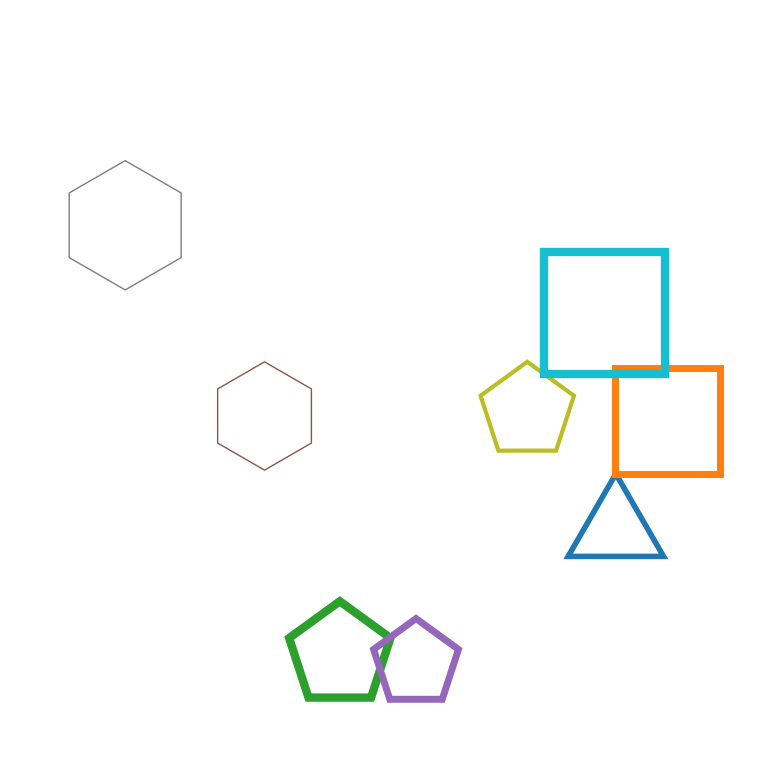[{"shape": "triangle", "thickness": 2, "radius": 0.36, "center": [0.8, 0.313]}, {"shape": "square", "thickness": 2.5, "radius": 0.34, "center": [0.867, 0.453]}, {"shape": "pentagon", "thickness": 3, "radius": 0.35, "center": [0.441, 0.15]}, {"shape": "pentagon", "thickness": 2.5, "radius": 0.29, "center": [0.54, 0.139]}, {"shape": "hexagon", "thickness": 0.5, "radius": 0.35, "center": [0.344, 0.46]}, {"shape": "hexagon", "thickness": 0.5, "radius": 0.42, "center": [0.163, 0.707]}, {"shape": "pentagon", "thickness": 1.5, "radius": 0.32, "center": [0.685, 0.466]}, {"shape": "square", "thickness": 3, "radius": 0.39, "center": [0.785, 0.593]}]